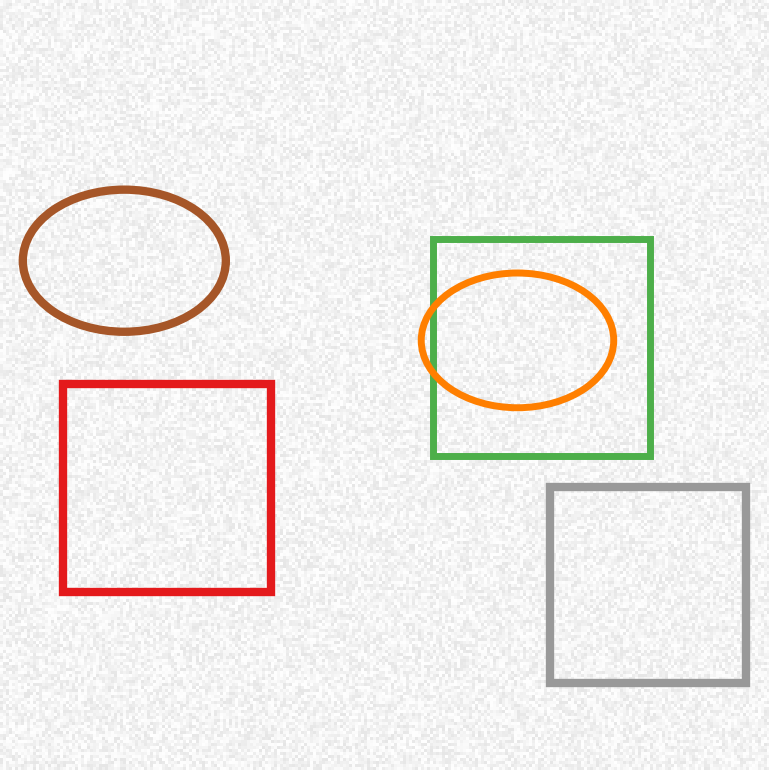[{"shape": "square", "thickness": 3, "radius": 0.67, "center": [0.217, 0.366]}, {"shape": "square", "thickness": 2.5, "radius": 0.7, "center": [0.703, 0.549]}, {"shape": "oval", "thickness": 2.5, "radius": 0.62, "center": [0.672, 0.558]}, {"shape": "oval", "thickness": 3, "radius": 0.66, "center": [0.161, 0.661]}, {"shape": "square", "thickness": 3, "radius": 0.64, "center": [0.842, 0.241]}]